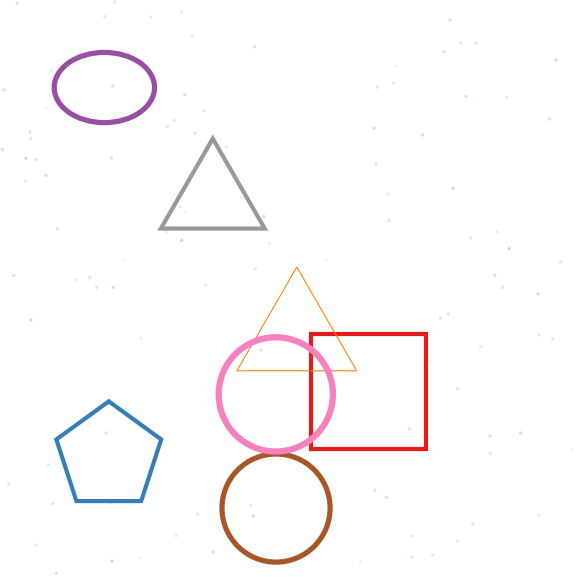[{"shape": "square", "thickness": 2, "radius": 0.5, "center": [0.638, 0.321]}, {"shape": "pentagon", "thickness": 2, "radius": 0.48, "center": [0.188, 0.209]}, {"shape": "oval", "thickness": 2.5, "radius": 0.43, "center": [0.181, 0.848]}, {"shape": "triangle", "thickness": 0.5, "radius": 0.6, "center": [0.514, 0.417]}, {"shape": "circle", "thickness": 2.5, "radius": 0.47, "center": [0.478, 0.119]}, {"shape": "circle", "thickness": 3, "radius": 0.49, "center": [0.478, 0.316]}, {"shape": "triangle", "thickness": 2, "radius": 0.52, "center": [0.368, 0.655]}]